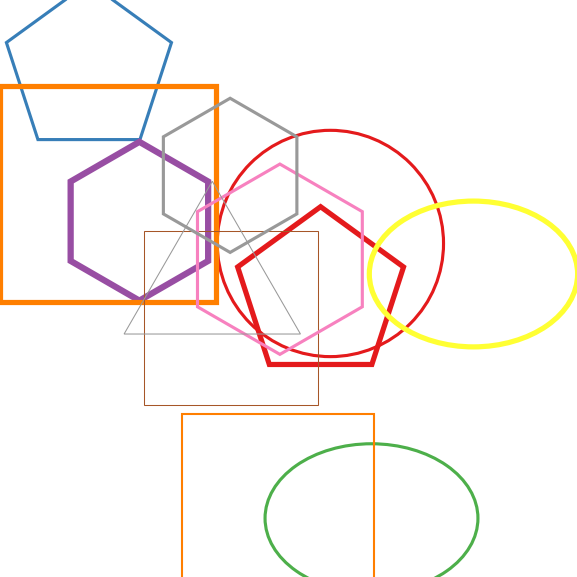[{"shape": "circle", "thickness": 1.5, "radius": 0.98, "center": [0.572, 0.578]}, {"shape": "pentagon", "thickness": 2.5, "radius": 0.76, "center": [0.555, 0.49]}, {"shape": "pentagon", "thickness": 1.5, "radius": 0.75, "center": [0.154, 0.879]}, {"shape": "oval", "thickness": 1.5, "radius": 0.92, "center": [0.643, 0.102]}, {"shape": "hexagon", "thickness": 3, "radius": 0.69, "center": [0.241, 0.616]}, {"shape": "square", "thickness": 2.5, "radius": 0.94, "center": [0.187, 0.664]}, {"shape": "square", "thickness": 1, "radius": 0.83, "center": [0.481, 0.117]}, {"shape": "oval", "thickness": 2.5, "radius": 0.9, "center": [0.82, 0.525]}, {"shape": "square", "thickness": 0.5, "radius": 0.75, "center": [0.399, 0.449]}, {"shape": "hexagon", "thickness": 1.5, "radius": 0.82, "center": [0.485, 0.55]}, {"shape": "hexagon", "thickness": 1.5, "radius": 0.67, "center": [0.398, 0.696]}, {"shape": "triangle", "thickness": 0.5, "radius": 0.88, "center": [0.368, 0.509]}]